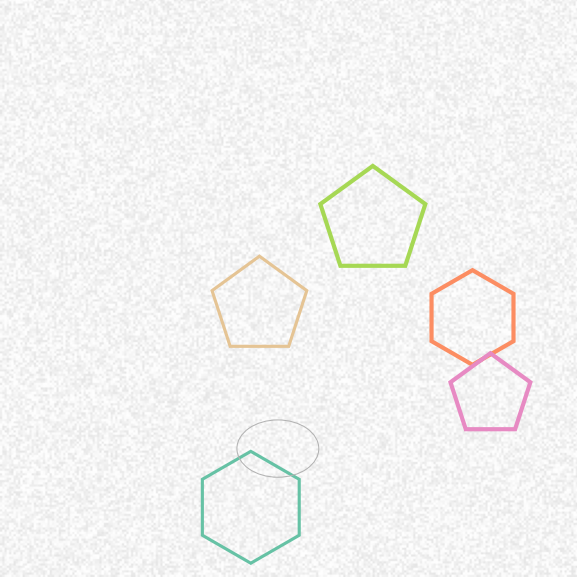[{"shape": "hexagon", "thickness": 1.5, "radius": 0.48, "center": [0.434, 0.121]}, {"shape": "hexagon", "thickness": 2, "radius": 0.41, "center": [0.818, 0.449]}, {"shape": "pentagon", "thickness": 2, "radius": 0.36, "center": [0.849, 0.315]}, {"shape": "pentagon", "thickness": 2, "radius": 0.48, "center": [0.646, 0.616]}, {"shape": "pentagon", "thickness": 1.5, "radius": 0.43, "center": [0.449, 0.469]}, {"shape": "oval", "thickness": 0.5, "radius": 0.35, "center": [0.481, 0.222]}]